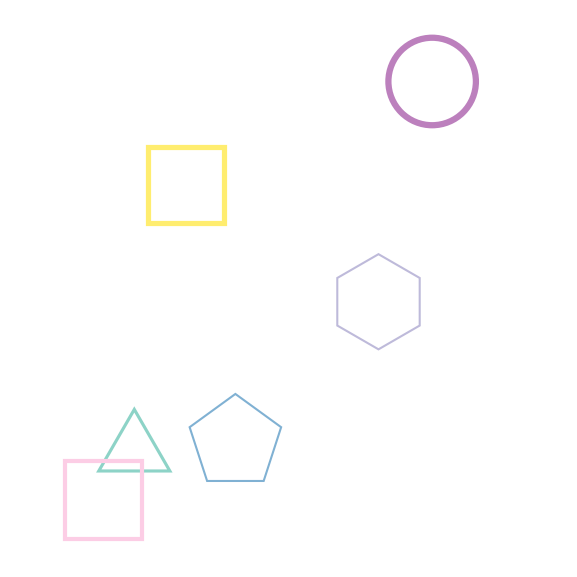[{"shape": "triangle", "thickness": 1.5, "radius": 0.36, "center": [0.233, 0.219]}, {"shape": "hexagon", "thickness": 1, "radius": 0.41, "center": [0.655, 0.477]}, {"shape": "pentagon", "thickness": 1, "radius": 0.42, "center": [0.408, 0.234]}, {"shape": "square", "thickness": 2, "radius": 0.34, "center": [0.179, 0.134]}, {"shape": "circle", "thickness": 3, "radius": 0.38, "center": [0.748, 0.858]}, {"shape": "square", "thickness": 2.5, "radius": 0.33, "center": [0.322, 0.679]}]